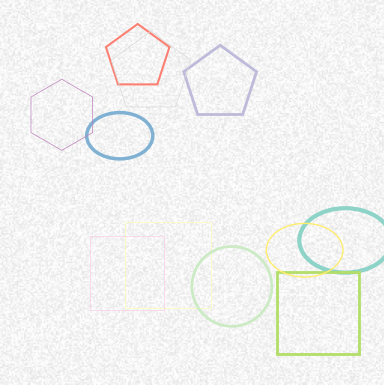[{"shape": "oval", "thickness": 3, "radius": 0.6, "center": [0.897, 0.376]}, {"shape": "square", "thickness": 0.5, "radius": 0.56, "center": [0.436, 0.311]}, {"shape": "pentagon", "thickness": 2, "radius": 0.5, "center": [0.572, 0.783]}, {"shape": "pentagon", "thickness": 1.5, "radius": 0.43, "center": [0.358, 0.851]}, {"shape": "oval", "thickness": 2.5, "radius": 0.43, "center": [0.311, 0.647]}, {"shape": "square", "thickness": 2, "radius": 0.54, "center": [0.826, 0.187]}, {"shape": "square", "thickness": 0.5, "radius": 0.48, "center": [0.33, 0.291]}, {"shape": "pentagon", "thickness": 0.5, "radius": 0.54, "center": [0.392, 0.81]}, {"shape": "hexagon", "thickness": 0.5, "radius": 0.46, "center": [0.16, 0.702]}, {"shape": "circle", "thickness": 2, "radius": 0.52, "center": [0.602, 0.256]}, {"shape": "oval", "thickness": 1, "radius": 0.5, "center": [0.791, 0.35]}]